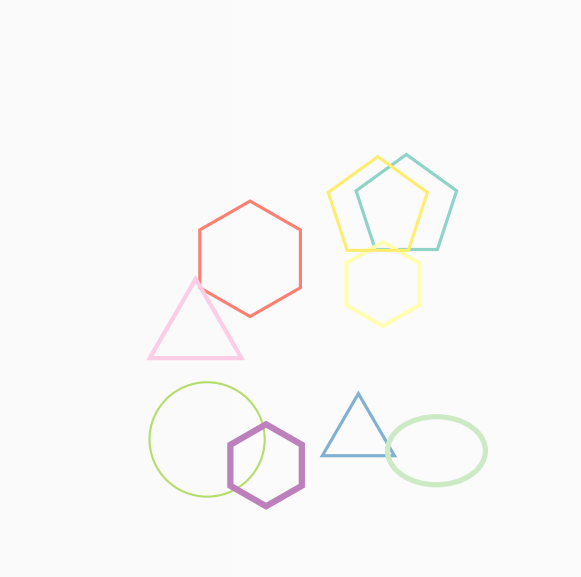[{"shape": "pentagon", "thickness": 1.5, "radius": 0.45, "center": [0.699, 0.641]}, {"shape": "hexagon", "thickness": 2, "radius": 0.36, "center": [0.659, 0.507]}, {"shape": "hexagon", "thickness": 1.5, "radius": 0.5, "center": [0.43, 0.551]}, {"shape": "triangle", "thickness": 1.5, "radius": 0.36, "center": [0.617, 0.246]}, {"shape": "circle", "thickness": 1, "radius": 0.5, "center": [0.356, 0.238]}, {"shape": "triangle", "thickness": 2, "radius": 0.46, "center": [0.337, 0.425]}, {"shape": "hexagon", "thickness": 3, "radius": 0.35, "center": [0.458, 0.193]}, {"shape": "oval", "thickness": 2.5, "radius": 0.42, "center": [0.751, 0.219]}, {"shape": "pentagon", "thickness": 1.5, "radius": 0.45, "center": [0.65, 0.638]}]